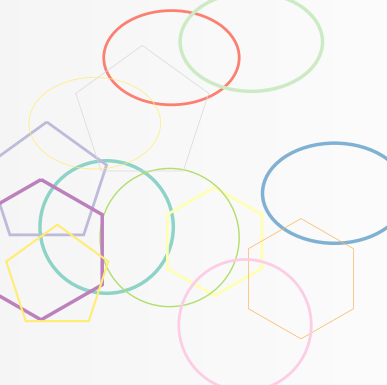[{"shape": "circle", "thickness": 2.5, "radius": 0.86, "center": [0.275, 0.41]}, {"shape": "hexagon", "thickness": 2, "radius": 0.7, "center": [0.554, 0.373]}, {"shape": "pentagon", "thickness": 2, "radius": 0.81, "center": [0.121, 0.521]}, {"shape": "oval", "thickness": 2, "radius": 0.87, "center": [0.442, 0.85]}, {"shape": "oval", "thickness": 2.5, "radius": 0.93, "center": [0.863, 0.498]}, {"shape": "hexagon", "thickness": 0.5, "radius": 0.78, "center": [0.777, 0.276]}, {"shape": "circle", "thickness": 1, "radius": 0.9, "center": [0.438, 0.383]}, {"shape": "circle", "thickness": 2, "radius": 0.85, "center": [0.632, 0.155]}, {"shape": "pentagon", "thickness": 0.5, "radius": 0.9, "center": [0.367, 0.702]}, {"shape": "hexagon", "thickness": 2.5, "radius": 0.91, "center": [0.106, 0.351]}, {"shape": "oval", "thickness": 2.5, "radius": 0.92, "center": [0.649, 0.891]}, {"shape": "pentagon", "thickness": 1.5, "radius": 0.69, "center": [0.148, 0.278]}, {"shape": "oval", "thickness": 0.5, "radius": 0.85, "center": [0.245, 0.68]}]